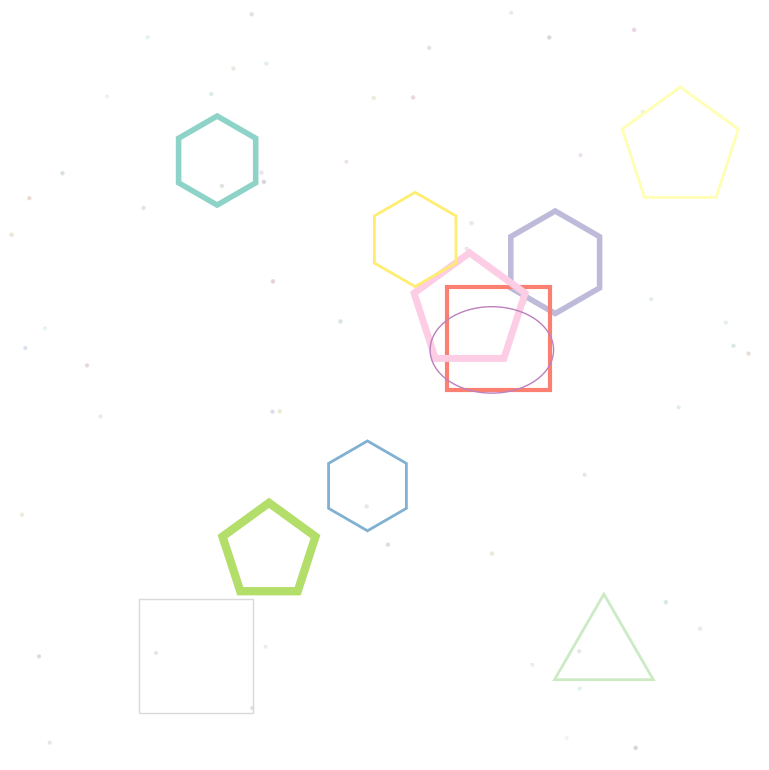[{"shape": "hexagon", "thickness": 2, "radius": 0.29, "center": [0.282, 0.791]}, {"shape": "pentagon", "thickness": 1, "radius": 0.4, "center": [0.883, 0.808]}, {"shape": "hexagon", "thickness": 2, "radius": 0.33, "center": [0.721, 0.659]}, {"shape": "square", "thickness": 1.5, "radius": 0.33, "center": [0.647, 0.56]}, {"shape": "hexagon", "thickness": 1, "radius": 0.29, "center": [0.477, 0.369]}, {"shape": "pentagon", "thickness": 3, "radius": 0.32, "center": [0.349, 0.284]}, {"shape": "pentagon", "thickness": 2.5, "radius": 0.38, "center": [0.61, 0.596]}, {"shape": "square", "thickness": 0.5, "radius": 0.37, "center": [0.254, 0.148]}, {"shape": "oval", "thickness": 0.5, "radius": 0.4, "center": [0.639, 0.546]}, {"shape": "triangle", "thickness": 1, "radius": 0.37, "center": [0.784, 0.154]}, {"shape": "hexagon", "thickness": 1, "radius": 0.31, "center": [0.539, 0.689]}]